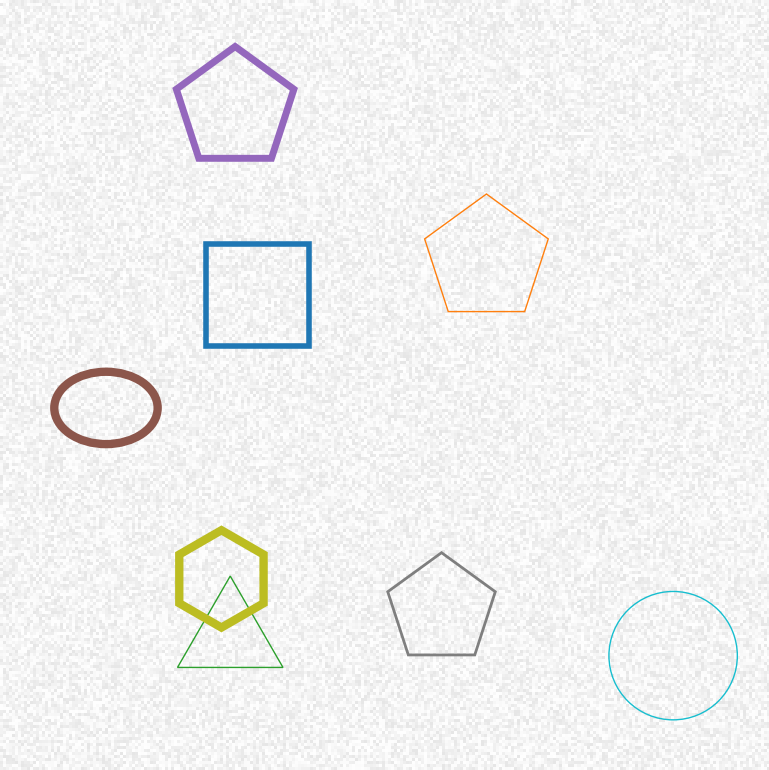[{"shape": "square", "thickness": 2, "radius": 0.33, "center": [0.334, 0.617]}, {"shape": "pentagon", "thickness": 0.5, "radius": 0.42, "center": [0.632, 0.664]}, {"shape": "triangle", "thickness": 0.5, "radius": 0.4, "center": [0.299, 0.173]}, {"shape": "pentagon", "thickness": 2.5, "radius": 0.4, "center": [0.305, 0.859]}, {"shape": "oval", "thickness": 3, "radius": 0.34, "center": [0.138, 0.47]}, {"shape": "pentagon", "thickness": 1, "radius": 0.37, "center": [0.573, 0.209]}, {"shape": "hexagon", "thickness": 3, "radius": 0.32, "center": [0.288, 0.248]}, {"shape": "circle", "thickness": 0.5, "radius": 0.42, "center": [0.874, 0.149]}]